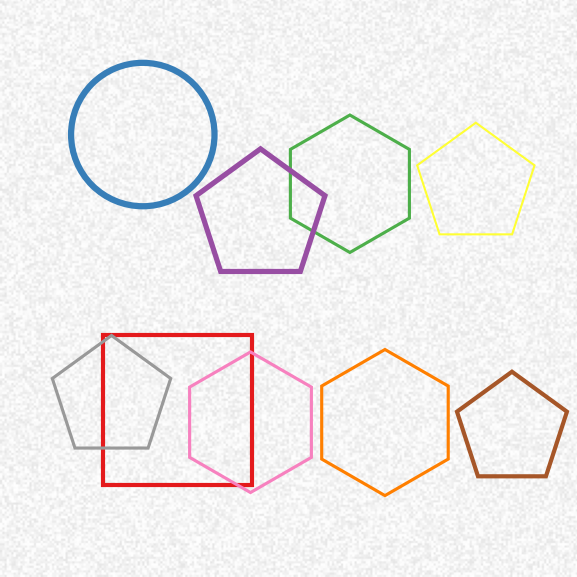[{"shape": "square", "thickness": 2, "radius": 0.65, "center": [0.308, 0.29]}, {"shape": "circle", "thickness": 3, "radius": 0.62, "center": [0.247, 0.766]}, {"shape": "hexagon", "thickness": 1.5, "radius": 0.59, "center": [0.606, 0.681]}, {"shape": "pentagon", "thickness": 2.5, "radius": 0.59, "center": [0.451, 0.624]}, {"shape": "hexagon", "thickness": 1.5, "radius": 0.63, "center": [0.667, 0.267]}, {"shape": "pentagon", "thickness": 1, "radius": 0.53, "center": [0.824, 0.68]}, {"shape": "pentagon", "thickness": 2, "radius": 0.5, "center": [0.887, 0.255]}, {"shape": "hexagon", "thickness": 1.5, "radius": 0.61, "center": [0.434, 0.268]}, {"shape": "pentagon", "thickness": 1.5, "radius": 0.54, "center": [0.193, 0.31]}]